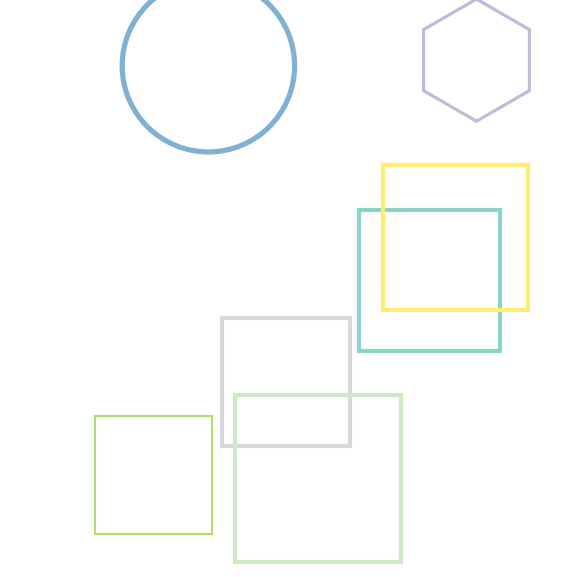[{"shape": "square", "thickness": 2, "radius": 0.61, "center": [0.744, 0.514]}, {"shape": "hexagon", "thickness": 1.5, "radius": 0.53, "center": [0.825, 0.895]}, {"shape": "circle", "thickness": 2.5, "radius": 0.75, "center": [0.361, 0.885]}, {"shape": "square", "thickness": 1, "radius": 0.51, "center": [0.266, 0.177]}, {"shape": "square", "thickness": 2, "radius": 0.56, "center": [0.495, 0.338]}, {"shape": "square", "thickness": 2, "radius": 0.72, "center": [0.55, 0.171]}, {"shape": "square", "thickness": 2, "radius": 0.63, "center": [0.788, 0.588]}]